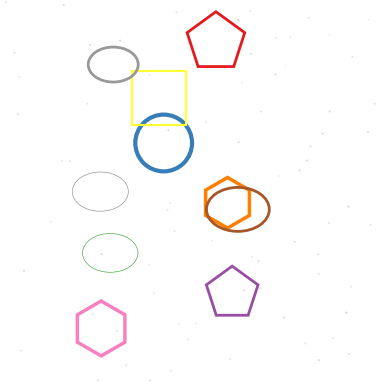[{"shape": "pentagon", "thickness": 2, "radius": 0.39, "center": [0.561, 0.891]}, {"shape": "circle", "thickness": 3, "radius": 0.37, "center": [0.425, 0.629]}, {"shape": "oval", "thickness": 0.5, "radius": 0.36, "center": [0.286, 0.343]}, {"shape": "pentagon", "thickness": 2, "radius": 0.35, "center": [0.603, 0.238]}, {"shape": "hexagon", "thickness": 2.5, "radius": 0.33, "center": [0.591, 0.473]}, {"shape": "square", "thickness": 1.5, "radius": 0.35, "center": [0.413, 0.745]}, {"shape": "oval", "thickness": 2, "radius": 0.41, "center": [0.618, 0.456]}, {"shape": "hexagon", "thickness": 2.5, "radius": 0.36, "center": [0.263, 0.147]}, {"shape": "oval", "thickness": 2, "radius": 0.32, "center": [0.294, 0.832]}, {"shape": "oval", "thickness": 0.5, "radius": 0.36, "center": [0.261, 0.502]}]